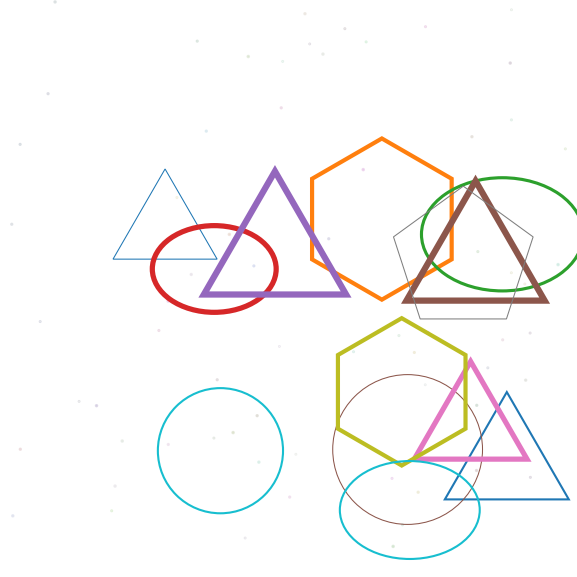[{"shape": "triangle", "thickness": 0.5, "radius": 0.52, "center": [0.286, 0.602]}, {"shape": "triangle", "thickness": 1, "radius": 0.62, "center": [0.878, 0.196]}, {"shape": "hexagon", "thickness": 2, "radius": 0.7, "center": [0.661, 0.62]}, {"shape": "oval", "thickness": 1.5, "radius": 0.7, "center": [0.87, 0.593]}, {"shape": "oval", "thickness": 2.5, "radius": 0.54, "center": [0.371, 0.533]}, {"shape": "triangle", "thickness": 3, "radius": 0.71, "center": [0.476, 0.56]}, {"shape": "circle", "thickness": 0.5, "radius": 0.65, "center": [0.706, 0.221]}, {"shape": "triangle", "thickness": 3, "radius": 0.69, "center": [0.823, 0.548]}, {"shape": "triangle", "thickness": 2.5, "radius": 0.56, "center": [0.815, 0.26]}, {"shape": "pentagon", "thickness": 0.5, "radius": 0.64, "center": [0.802, 0.55]}, {"shape": "hexagon", "thickness": 2, "radius": 0.64, "center": [0.696, 0.321]}, {"shape": "oval", "thickness": 1, "radius": 0.61, "center": [0.71, 0.116]}, {"shape": "circle", "thickness": 1, "radius": 0.54, "center": [0.382, 0.219]}]